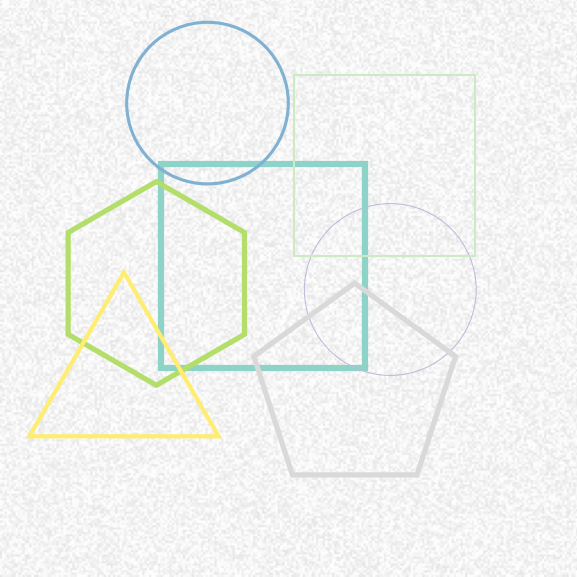[{"shape": "square", "thickness": 3, "radius": 0.89, "center": [0.456, 0.539]}, {"shape": "circle", "thickness": 0.5, "radius": 0.74, "center": [0.676, 0.498]}, {"shape": "circle", "thickness": 1.5, "radius": 0.7, "center": [0.359, 0.821]}, {"shape": "hexagon", "thickness": 2.5, "radius": 0.88, "center": [0.271, 0.508]}, {"shape": "pentagon", "thickness": 2.5, "radius": 0.92, "center": [0.614, 0.325]}, {"shape": "square", "thickness": 1, "radius": 0.78, "center": [0.665, 0.713]}, {"shape": "triangle", "thickness": 2, "radius": 0.95, "center": [0.215, 0.338]}]